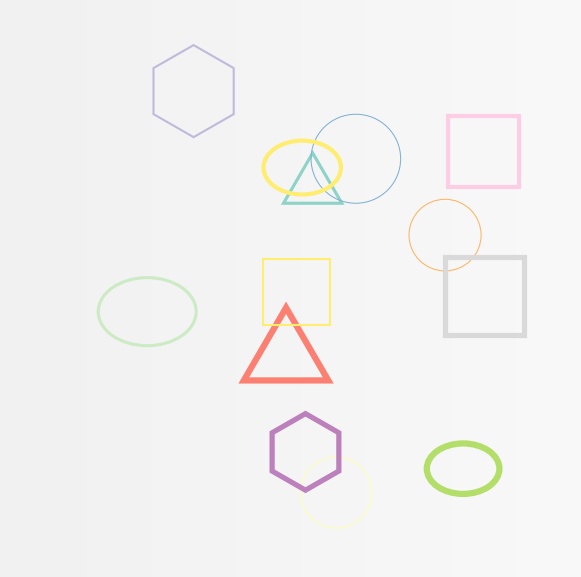[{"shape": "triangle", "thickness": 1.5, "radius": 0.29, "center": [0.538, 0.676]}, {"shape": "circle", "thickness": 0.5, "radius": 0.31, "center": [0.578, 0.146]}, {"shape": "hexagon", "thickness": 1, "radius": 0.4, "center": [0.333, 0.841]}, {"shape": "triangle", "thickness": 3, "radius": 0.42, "center": [0.492, 0.382]}, {"shape": "circle", "thickness": 0.5, "radius": 0.39, "center": [0.612, 0.724]}, {"shape": "circle", "thickness": 0.5, "radius": 0.31, "center": [0.766, 0.592]}, {"shape": "oval", "thickness": 3, "radius": 0.31, "center": [0.797, 0.188]}, {"shape": "square", "thickness": 2, "radius": 0.31, "center": [0.831, 0.737]}, {"shape": "square", "thickness": 2.5, "radius": 0.34, "center": [0.834, 0.487]}, {"shape": "hexagon", "thickness": 2.5, "radius": 0.33, "center": [0.526, 0.217]}, {"shape": "oval", "thickness": 1.5, "radius": 0.42, "center": [0.253, 0.459]}, {"shape": "oval", "thickness": 2, "radius": 0.33, "center": [0.52, 0.709]}, {"shape": "square", "thickness": 1, "radius": 0.29, "center": [0.51, 0.493]}]